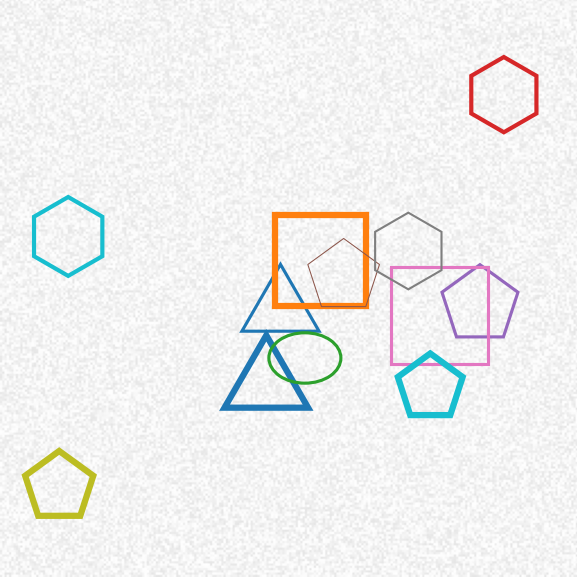[{"shape": "triangle", "thickness": 1.5, "radius": 0.39, "center": [0.486, 0.464]}, {"shape": "triangle", "thickness": 3, "radius": 0.42, "center": [0.461, 0.335]}, {"shape": "square", "thickness": 3, "radius": 0.39, "center": [0.554, 0.549]}, {"shape": "oval", "thickness": 1.5, "radius": 0.31, "center": [0.528, 0.379]}, {"shape": "hexagon", "thickness": 2, "radius": 0.33, "center": [0.872, 0.835]}, {"shape": "pentagon", "thickness": 1.5, "radius": 0.35, "center": [0.831, 0.472]}, {"shape": "pentagon", "thickness": 0.5, "radius": 0.33, "center": [0.595, 0.521]}, {"shape": "square", "thickness": 1.5, "radius": 0.42, "center": [0.761, 0.453]}, {"shape": "hexagon", "thickness": 1, "radius": 0.33, "center": [0.707, 0.565]}, {"shape": "pentagon", "thickness": 3, "radius": 0.31, "center": [0.103, 0.156]}, {"shape": "pentagon", "thickness": 3, "radius": 0.3, "center": [0.745, 0.328]}, {"shape": "hexagon", "thickness": 2, "radius": 0.34, "center": [0.118, 0.59]}]